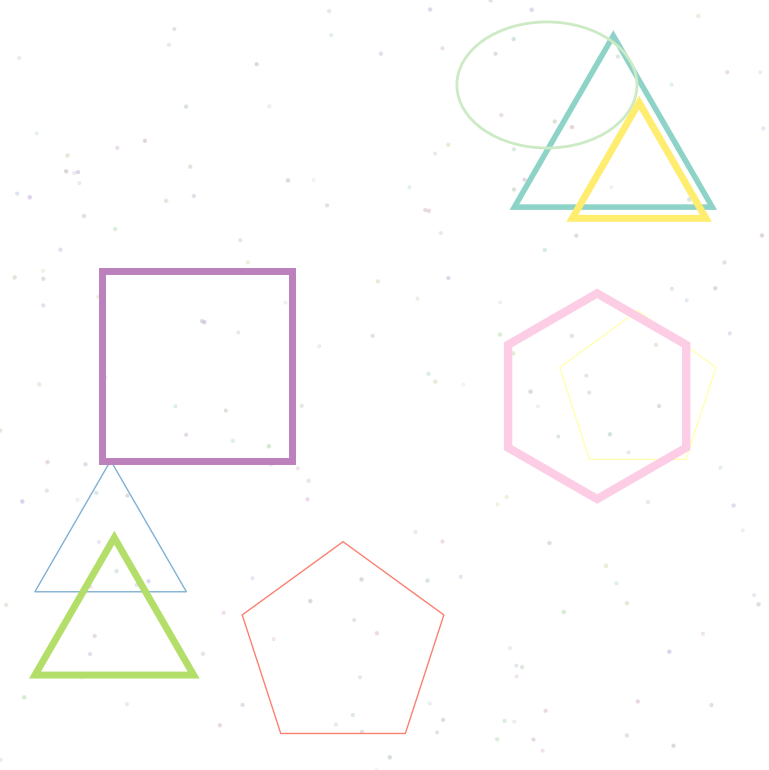[{"shape": "triangle", "thickness": 2, "radius": 0.74, "center": [0.797, 0.805]}, {"shape": "pentagon", "thickness": 0.5, "radius": 0.53, "center": [0.828, 0.49]}, {"shape": "pentagon", "thickness": 0.5, "radius": 0.69, "center": [0.446, 0.159]}, {"shape": "triangle", "thickness": 0.5, "radius": 0.57, "center": [0.144, 0.288]}, {"shape": "triangle", "thickness": 2.5, "radius": 0.59, "center": [0.148, 0.183]}, {"shape": "hexagon", "thickness": 3, "radius": 0.67, "center": [0.775, 0.485]}, {"shape": "square", "thickness": 2.5, "radius": 0.62, "center": [0.256, 0.524]}, {"shape": "oval", "thickness": 1, "radius": 0.58, "center": [0.71, 0.89]}, {"shape": "triangle", "thickness": 2.5, "radius": 0.5, "center": [0.83, 0.767]}]